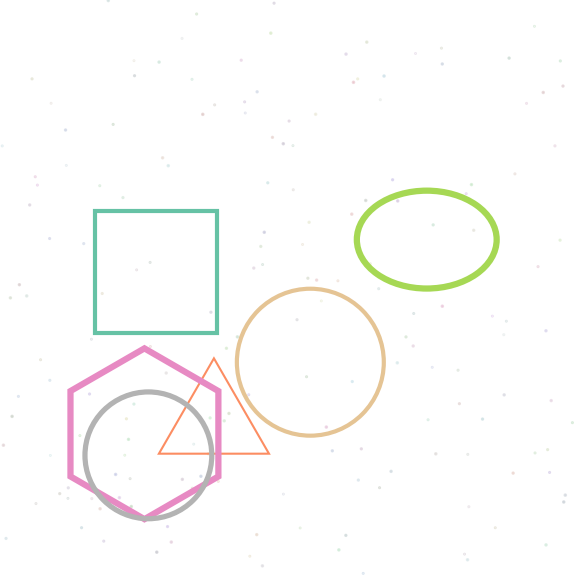[{"shape": "square", "thickness": 2, "radius": 0.53, "center": [0.27, 0.528]}, {"shape": "triangle", "thickness": 1, "radius": 0.55, "center": [0.37, 0.269]}, {"shape": "hexagon", "thickness": 3, "radius": 0.74, "center": [0.25, 0.248]}, {"shape": "oval", "thickness": 3, "radius": 0.61, "center": [0.739, 0.584]}, {"shape": "circle", "thickness": 2, "radius": 0.64, "center": [0.537, 0.372]}, {"shape": "circle", "thickness": 2.5, "radius": 0.55, "center": [0.257, 0.211]}]